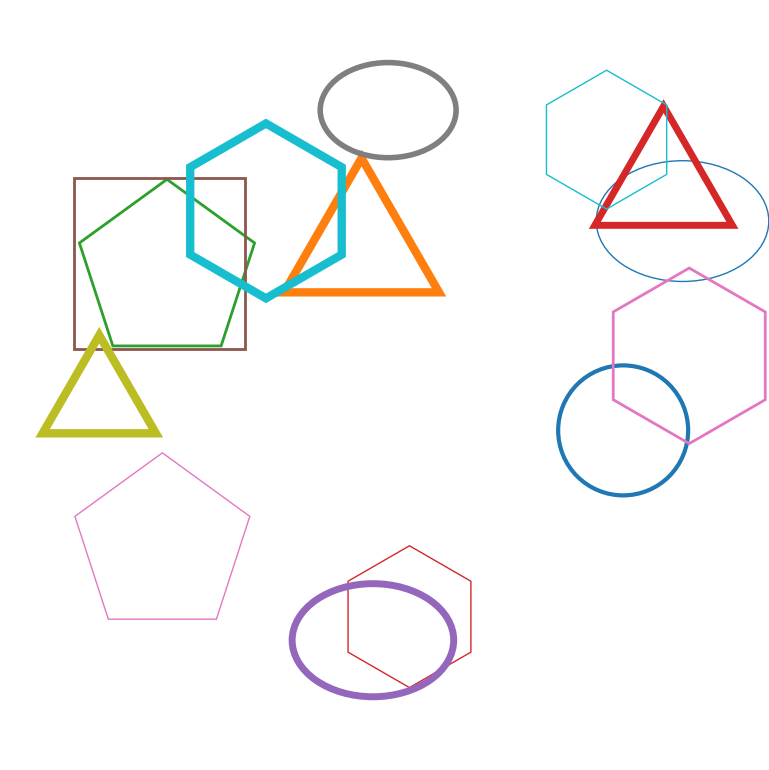[{"shape": "oval", "thickness": 0.5, "radius": 0.56, "center": [0.886, 0.713]}, {"shape": "circle", "thickness": 1.5, "radius": 0.42, "center": [0.809, 0.441]}, {"shape": "triangle", "thickness": 3, "radius": 0.58, "center": [0.47, 0.678]}, {"shape": "pentagon", "thickness": 1, "radius": 0.6, "center": [0.217, 0.648]}, {"shape": "hexagon", "thickness": 0.5, "radius": 0.46, "center": [0.532, 0.199]}, {"shape": "triangle", "thickness": 2.5, "radius": 0.52, "center": [0.862, 0.759]}, {"shape": "oval", "thickness": 2.5, "radius": 0.52, "center": [0.484, 0.169]}, {"shape": "square", "thickness": 1, "radius": 0.56, "center": [0.207, 0.658]}, {"shape": "pentagon", "thickness": 0.5, "radius": 0.6, "center": [0.211, 0.292]}, {"shape": "hexagon", "thickness": 1, "radius": 0.57, "center": [0.895, 0.538]}, {"shape": "oval", "thickness": 2, "radius": 0.44, "center": [0.504, 0.857]}, {"shape": "triangle", "thickness": 3, "radius": 0.42, "center": [0.129, 0.48]}, {"shape": "hexagon", "thickness": 3, "radius": 0.57, "center": [0.345, 0.726]}, {"shape": "hexagon", "thickness": 0.5, "radius": 0.45, "center": [0.788, 0.819]}]